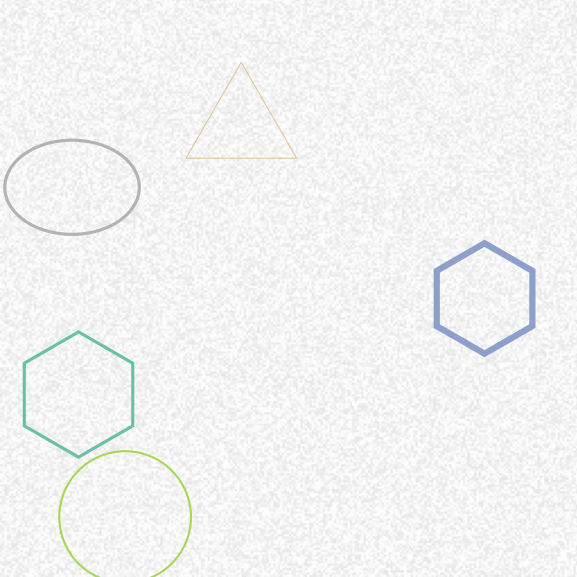[{"shape": "hexagon", "thickness": 1.5, "radius": 0.54, "center": [0.136, 0.316]}, {"shape": "hexagon", "thickness": 3, "radius": 0.48, "center": [0.839, 0.482]}, {"shape": "circle", "thickness": 1, "radius": 0.57, "center": [0.217, 0.104]}, {"shape": "triangle", "thickness": 0.5, "radius": 0.55, "center": [0.418, 0.78]}, {"shape": "oval", "thickness": 1.5, "radius": 0.58, "center": [0.125, 0.675]}]